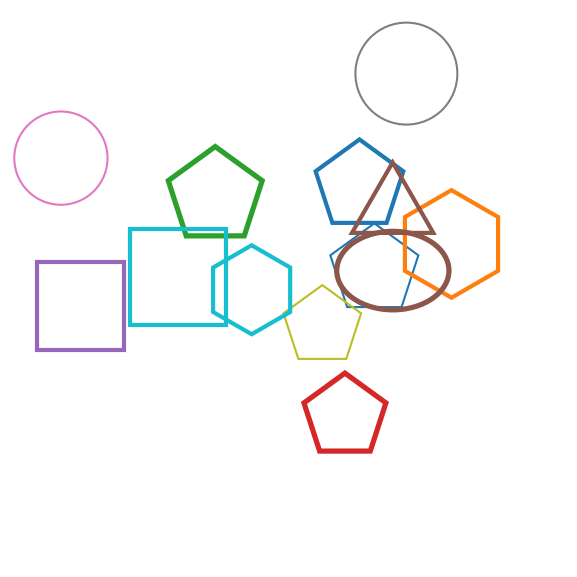[{"shape": "pentagon", "thickness": 2, "radius": 0.4, "center": [0.622, 0.678]}, {"shape": "pentagon", "thickness": 1, "radius": 0.4, "center": [0.648, 0.532]}, {"shape": "hexagon", "thickness": 2, "radius": 0.47, "center": [0.782, 0.577]}, {"shape": "pentagon", "thickness": 2.5, "radius": 0.43, "center": [0.373, 0.66]}, {"shape": "pentagon", "thickness": 2.5, "radius": 0.37, "center": [0.597, 0.278]}, {"shape": "square", "thickness": 2, "radius": 0.38, "center": [0.14, 0.469]}, {"shape": "triangle", "thickness": 2, "radius": 0.41, "center": [0.68, 0.637]}, {"shape": "oval", "thickness": 2.5, "radius": 0.49, "center": [0.68, 0.531]}, {"shape": "circle", "thickness": 1, "radius": 0.4, "center": [0.105, 0.725]}, {"shape": "circle", "thickness": 1, "radius": 0.44, "center": [0.704, 0.872]}, {"shape": "pentagon", "thickness": 1, "radius": 0.35, "center": [0.558, 0.435]}, {"shape": "hexagon", "thickness": 2, "radius": 0.39, "center": [0.436, 0.497]}, {"shape": "square", "thickness": 2, "radius": 0.42, "center": [0.308, 0.52]}]